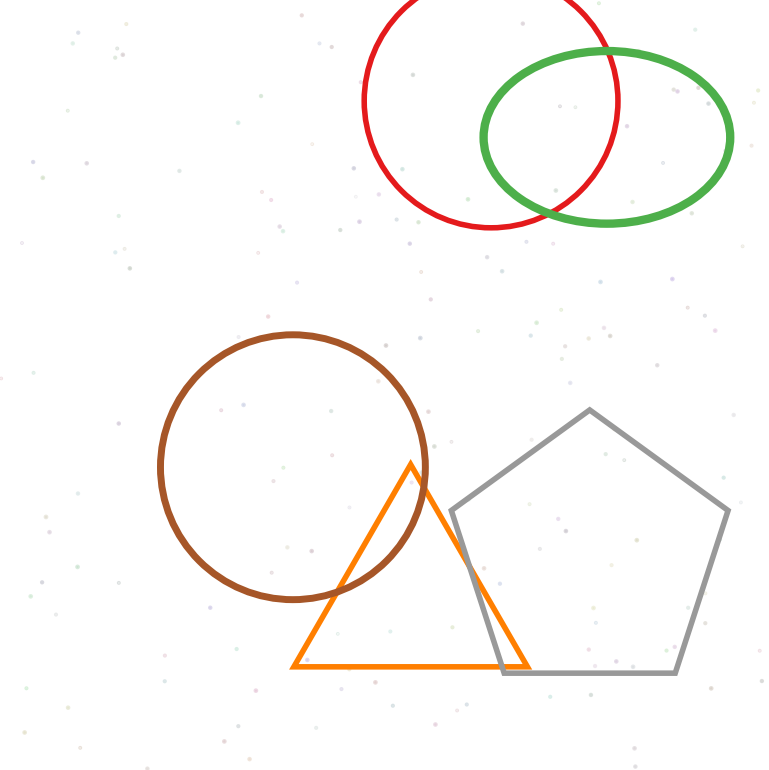[{"shape": "circle", "thickness": 2, "radius": 0.82, "center": [0.638, 0.869]}, {"shape": "oval", "thickness": 3, "radius": 0.8, "center": [0.788, 0.822]}, {"shape": "triangle", "thickness": 2, "radius": 0.88, "center": [0.533, 0.222]}, {"shape": "circle", "thickness": 2.5, "radius": 0.86, "center": [0.38, 0.393]}, {"shape": "pentagon", "thickness": 2, "radius": 0.94, "center": [0.766, 0.279]}]